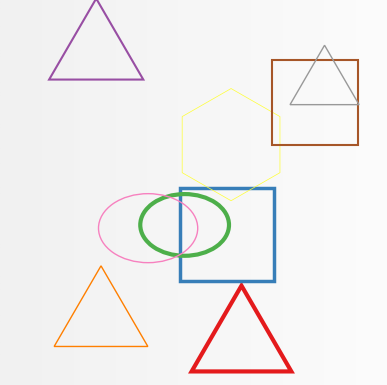[{"shape": "triangle", "thickness": 3, "radius": 0.74, "center": [0.623, 0.109]}, {"shape": "square", "thickness": 2.5, "radius": 0.61, "center": [0.585, 0.391]}, {"shape": "oval", "thickness": 3, "radius": 0.57, "center": [0.476, 0.416]}, {"shape": "triangle", "thickness": 1.5, "radius": 0.7, "center": [0.248, 0.863]}, {"shape": "triangle", "thickness": 1, "radius": 0.7, "center": [0.261, 0.17]}, {"shape": "hexagon", "thickness": 0.5, "radius": 0.73, "center": [0.596, 0.624]}, {"shape": "square", "thickness": 1.5, "radius": 0.56, "center": [0.813, 0.733]}, {"shape": "oval", "thickness": 1, "radius": 0.64, "center": [0.382, 0.407]}, {"shape": "triangle", "thickness": 1, "radius": 0.51, "center": [0.838, 0.78]}]